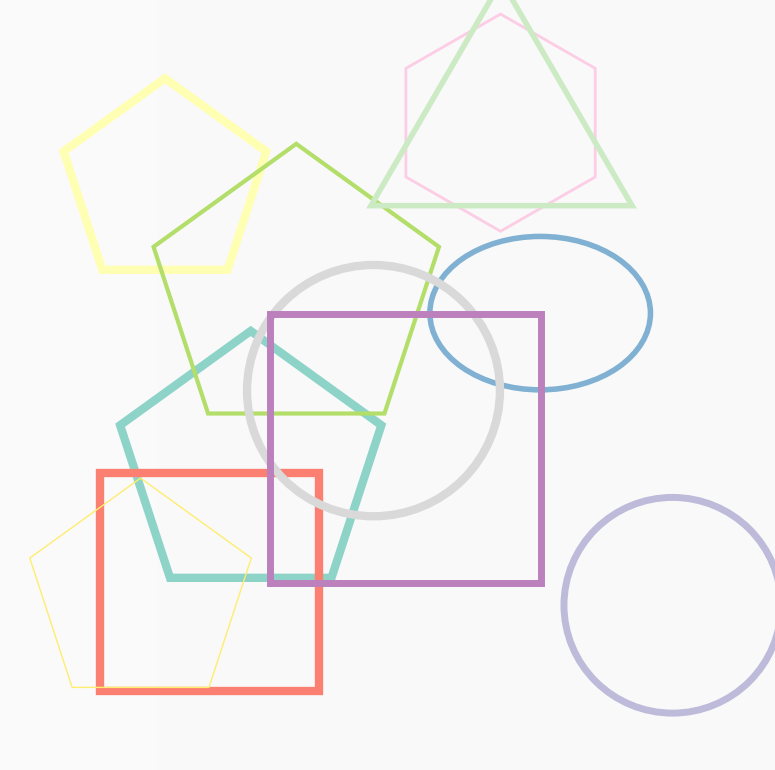[{"shape": "pentagon", "thickness": 3, "radius": 0.89, "center": [0.324, 0.393]}, {"shape": "pentagon", "thickness": 3, "radius": 0.69, "center": [0.213, 0.761]}, {"shape": "circle", "thickness": 2.5, "radius": 0.7, "center": [0.868, 0.214]}, {"shape": "square", "thickness": 3, "radius": 0.71, "center": [0.27, 0.244]}, {"shape": "oval", "thickness": 2, "radius": 0.71, "center": [0.697, 0.593]}, {"shape": "pentagon", "thickness": 1.5, "radius": 0.97, "center": [0.382, 0.62]}, {"shape": "hexagon", "thickness": 1, "radius": 0.71, "center": [0.646, 0.841]}, {"shape": "circle", "thickness": 3, "radius": 0.82, "center": [0.482, 0.493]}, {"shape": "square", "thickness": 2.5, "radius": 0.87, "center": [0.524, 0.417]}, {"shape": "triangle", "thickness": 2, "radius": 0.97, "center": [0.647, 0.83]}, {"shape": "pentagon", "thickness": 0.5, "radius": 0.75, "center": [0.181, 0.229]}]